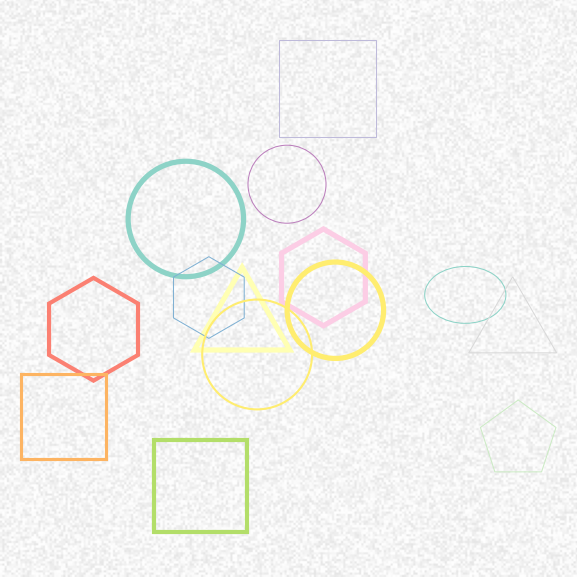[{"shape": "oval", "thickness": 0.5, "radius": 0.35, "center": [0.806, 0.488]}, {"shape": "circle", "thickness": 2.5, "radius": 0.5, "center": [0.322, 0.62]}, {"shape": "triangle", "thickness": 2.5, "radius": 0.48, "center": [0.419, 0.441]}, {"shape": "square", "thickness": 0.5, "radius": 0.42, "center": [0.567, 0.846]}, {"shape": "hexagon", "thickness": 2, "radius": 0.44, "center": [0.162, 0.429]}, {"shape": "hexagon", "thickness": 0.5, "radius": 0.35, "center": [0.362, 0.484]}, {"shape": "square", "thickness": 1.5, "radius": 0.37, "center": [0.11, 0.278]}, {"shape": "square", "thickness": 2, "radius": 0.4, "center": [0.347, 0.158]}, {"shape": "hexagon", "thickness": 2.5, "radius": 0.42, "center": [0.56, 0.519]}, {"shape": "triangle", "thickness": 0.5, "radius": 0.44, "center": [0.888, 0.432]}, {"shape": "circle", "thickness": 0.5, "radius": 0.34, "center": [0.497, 0.68]}, {"shape": "pentagon", "thickness": 0.5, "radius": 0.34, "center": [0.897, 0.238]}, {"shape": "circle", "thickness": 2.5, "radius": 0.42, "center": [0.581, 0.462]}, {"shape": "circle", "thickness": 1, "radius": 0.48, "center": [0.445, 0.385]}]